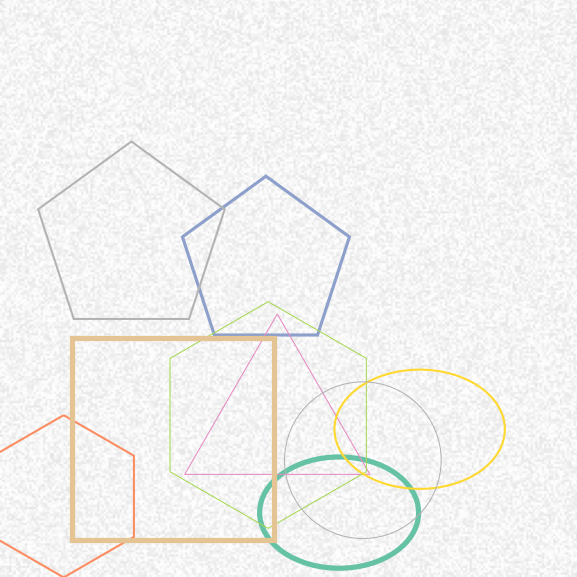[{"shape": "oval", "thickness": 2.5, "radius": 0.69, "center": [0.587, 0.112]}, {"shape": "hexagon", "thickness": 1, "radius": 0.7, "center": [0.11, 0.14]}, {"shape": "pentagon", "thickness": 1.5, "radius": 0.76, "center": [0.461, 0.542]}, {"shape": "triangle", "thickness": 0.5, "radius": 0.93, "center": [0.48, 0.27]}, {"shape": "hexagon", "thickness": 0.5, "radius": 0.98, "center": [0.464, 0.28]}, {"shape": "oval", "thickness": 1, "radius": 0.74, "center": [0.727, 0.256]}, {"shape": "square", "thickness": 2.5, "radius": 0.87, "center": [0.3, 0.239]}, {"shape": "circle", "thickness": 0.5, "radius": 0.68, "center": [0.628, 0.202]}, {"shape": "pentagon", "thickness": 1, "radius": 0.85, "center": [0.228, 0.584]}]